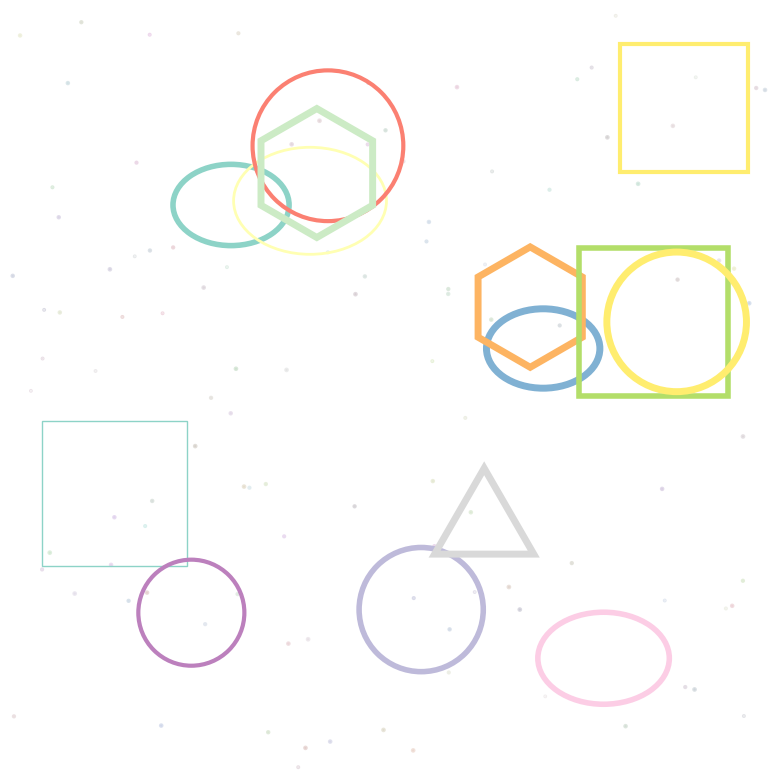[{"shape": "square", "thickness": 0.5, "radius": 0.47, "center": [0.149, 0.359]}, {"shape": "oval", "thickness": 2, "radius": 0.38, "center": [0.3, 0.734]}, {"shape": "oval", "thickness": 1, "radius": 0.5, "center": [0.403, 0.739]}, {"shape": "circle", "thickness": 2, "radius": 0.4, "center": [0.547, 0.208]}, {"shape": "circle", "thickness": 1.5, "radius": 0.49, "center": [0.426, 0.811]}, {"shape": "oval", "thickness": 2.5, "radius": 0.37, "center": [0.705, 0.547]}, {"shape": "hexagon", "thickness": 2.5, "radius": 0.39, "center": [0.689, 0.601]}, {"shape": "square", "thickness": 2, "radius": 0.48, "center": [0.849, 0.582]}, {"shape": "oval", "thickness": 2, "radius": 0.43, "center": [0.784, 0.145]}, {"shape": "triangle", "thickness": 2.5, "radius": 0.37, "center": [0.629, 0.318]}, {"shape": "circle", "thickness": 1.5, "radius": 0.34, "center": [0.249, 0.204]}, {"shape": "hexagon", "thickness": 2.5, "radius": 0.42, "center": [0.411, 0.775]}, {"shape": "square", "thickness": 1.5, "radius": 0.42, "center": [0.889, 0.859]}, {"shape": "circle", "thickness": 2.5, "radius": 0.45, "center": [0.879, 0.582]}]